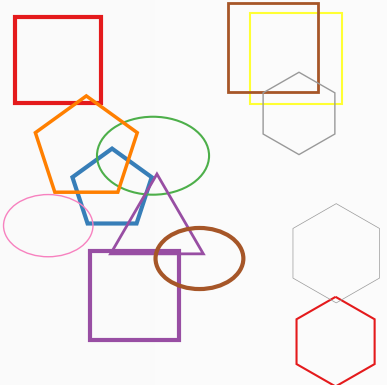[{"shape": "square", "thickness": 3, "radius": 0.56, "center": [0.149, 0.844]}, {"shape": "hexagon", "thickness": 1.5, "radius": 0.58, "center": [0.866, 0.113]}, {"shape": "pentagon", "thickness": 3, "radius": 0.54, "center": [0.289, 0.506]}, {"shape": "oval", "thickness": 1.5, "radius": 0.72, "center": [0.395, 0.596]}, {"shape": "square", "thickness": 3, "radius": 0.57, "center": [0.347, 0.232]}, {"shape": "triangle", "thickness": 2, "radius": 0.69, "center": [0.405, 0.41]}, {"shape": "pentagon", "thickness": 2.5, "radius": 0.69, "center": [0.223, 0.613]}, {"shape": "square", "thickness": 1.5, "radius": 0.59, "center": [0.764, 0.849]}, {"shape": "oval", "thickness": 3, "radius": 0.57, "center": [0.515, 0.329]}, {"shape": "square", "thickness": 2, "radius": 0.58, "center": [0.704, 0.876]}, {"shape": "oval", "thickness": 1, "radius": 0.58, "center": [0.125, 0.414]}, {"shape": "hexagon", "thickness": 0.5, "radius": 0.64, "center": [0.868, 0.342]}, {"shape": "hexagon", "thickness": 1, "radius": 0.53, "center": [0.772, 0.705]}]